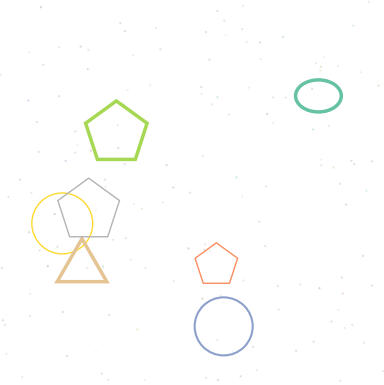[{"shape": "oval", "thickness": 2.5, "radius": 0.3, "center": [0.827, 0.751]}, {"shape": "pentagon", "thickness": 1, "radius": 0.29, "center": [0.562, 0.311]}, {"shape": "circle", "thickness": 1.5, "radius": 0.38, "center": [0.581, 0.152]}, {"shape": "pentagon", "thickness": 2.5, "radius": 0.42, "center": [0.302, 0.654]}, {"shape": "circle", "thickness": 1, "radius": 0.4, "center": [0.162, 0.42]}, {"shape": "triangle", "thickness": 2.5, "radius": 0.37, "center": [0.213, 0.306]}, {"shape": "pentagon", "thickness": 1, "radius": 0.42, "center": [0.23, 0.453]}]